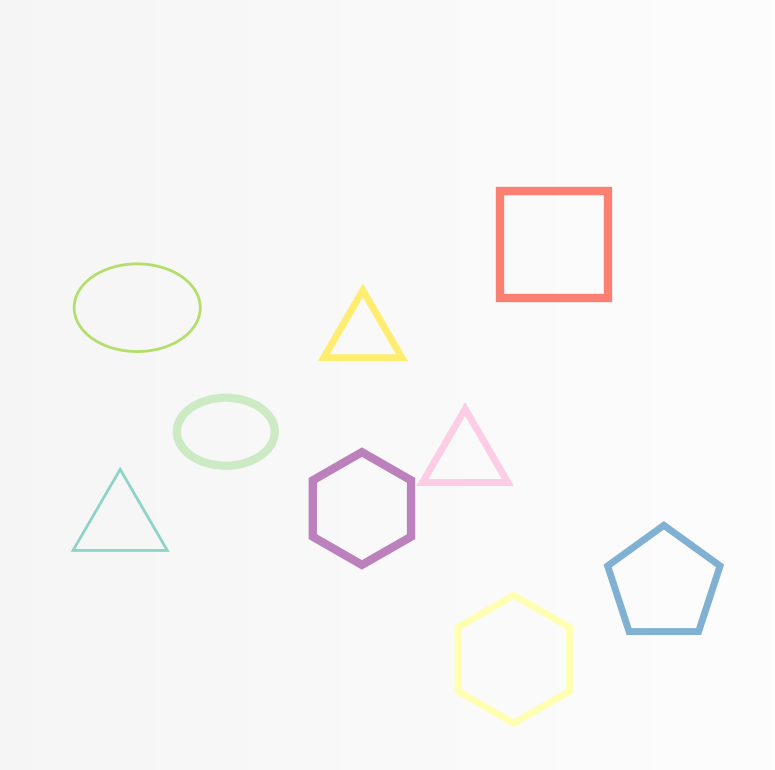[{"shape": "triangle", "thickness": 1, "radius": 0.35, "center": [0.155, 0.32]}, {"shape": "hexagon", "thickness": 2.5, "radius": 0.42, "center": [0.663, 0.144]}, {"shape": "square", "thickness": 3, "radius": 0.35, "center": [0.715, 0.683]}, {"shape": "pentagon", "thickness": 2.5, "radius": 0.38, "center": [0.857, 0.241]}, {"shape": "oval", "thickness": 1, "radius": 0.41, "center": [0.177, 0.6]}, {"shape": "triangle", "thickness": 2.5, "radius": 0.32, "center": [0.6, 0.405]}, {"shape": "hexagon", "thickness": 3, "radius": 0.37, "center": [0.467, 0.34]}, {"shape": "oval", "thickness": 3, "radius": 0.32, "center": [0.291, 0.439]}, {"shape": "triangle", "thickness": 2.5, "radius": 0.29, "center": [0.468, 0.565]}]